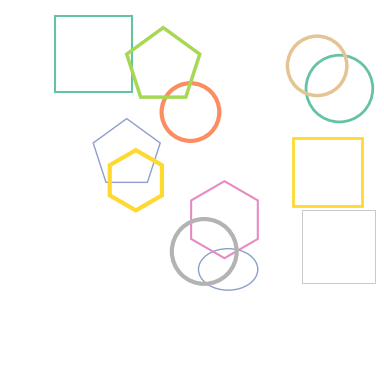[{"shape": "square", "thickness": 1.5, "radius": 0.5, "center": [0.243, 0.86]}, {"shape": "circle", "thickness": 2, "radius": 0.43, "center": [0.882, 0.77]}, {"shape": "circle", "thickness": 3, "radius": 0.37, "center": [0.495, 0.709]}, {"shape": "pentagon", "thickness": 1, "radius": 0.46, "center": [0.329, 0.6]}, {"shape": "oval", "thickness": 1, "radius": 0.39, "center": [0.593, 0.3]}, {"shape": "hexagon", "thickness": 1.5, "radius": 0.5, "center": [0.583, 0.429]}, {"shape": "pentagon", "thickness": 2.5, "radius": 0.5, "center": [0.424, 0.828]}, {"shape": "square", "thickness": 2, "radius": 0.44, "center": [0.851, 0.554]}, {"shape": "hexagon", "thickness": 3, "radius": 0.39, "center": [0.353, 0.532]}, {"shape": "circle", "thickness": 2.5, "radius": 0.39, "center": [0.824, 0.829]}, {"shape": "circle", "thickness": 3, "radius": 0.42, "center": [0.53, 0.347]}, {"shape": "square", "thickness": 0.5, "radius": 0.47, "center": [0.88, 0.359]}]